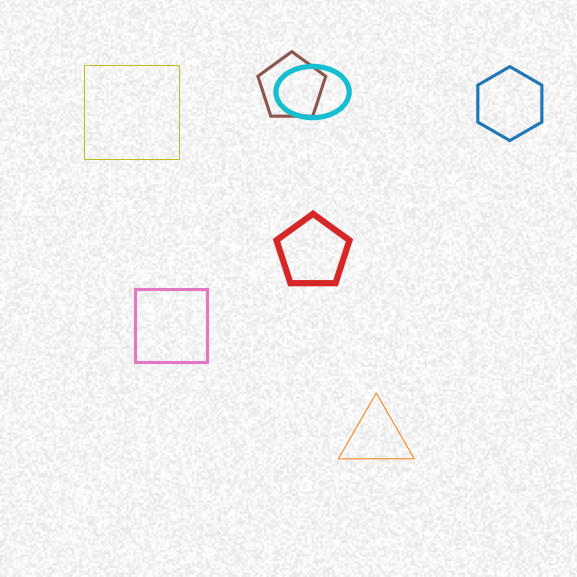[{"shape": "hexagon", "thickness": 1.5, "radius": 0.32, "center": [0.883, 0.82]}, {"shape": "triangle", "thickness": 0.5, "radius": 0.38, "center": [0.652, 0.243]}, {"shape": "pentagon", "thickness": 3, "radius": 0.33, "center": [0.542, 0.563]}, {"shape": "pentagon", "thickness": 1.5, "radius": 0.31, "center": [0.505, 0.848]}, {"shape": "square", "thickness": 1.5, "radius": 0.32, "center": [0.296, 0.435]}, {"shape": "square", "thickness": 0.5, "radius": 0.41, "center": [0.228, 0.805]}, {"shape": "oval", "thickness": 2.5, "radius": 0.32, "center": [0.541, 0.84]}]